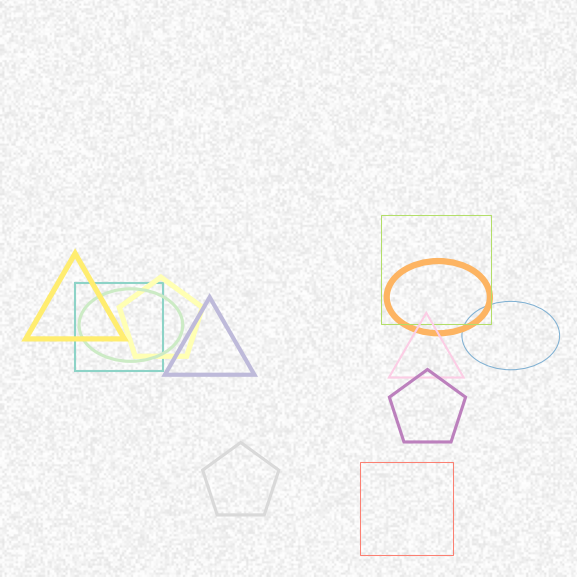[{"shape": "square", "thickness": 1, "radius": 0.38, "center": [0.207, 0.432]}, {"shape": "pentagon", "thickness": 2.5, "radius": 0.38, "center": [0.279, 0.444]}, {"shape": "triangle", "thickness": 2, "radius": 0.45, "center": [0.363, 0.395]}, {"shape": "square", "thickness": 0.5, "radius": 0.4, "center": [0.704, 0.118]}, {"shape": "oval", "thickness": 0.5, "radius": 0.42, "center": [0.884, 0.418]}, {"shape": "oval", "thickness": 3, "radius": 0.45, "center": [0.759, 0.485]}, {"shape": "square", "thickness": 0.5, "radius": 0.47, "center": [0.755, 0.533]}, {"shape": "triangle", "thickness": 1, "radius": 0.37, "center": [0.738, 0.383]}, {"shape": "pentagon", "thickness": 1.5, "radius": 0.35, "center": [0.417, 0.164]}, {"shape": "pentagon", "thickness": 1.5, "radius": 0.35, "center": [0.74, 0.29]}, {"shape": "oval", "thickness": 1.5, "radius": 0.45, "center": [0.227, 0.436]}, {"shape": "triangle", "thickness": 2.5, "radius": 0.49, "center": [0.13, 0.462]}]